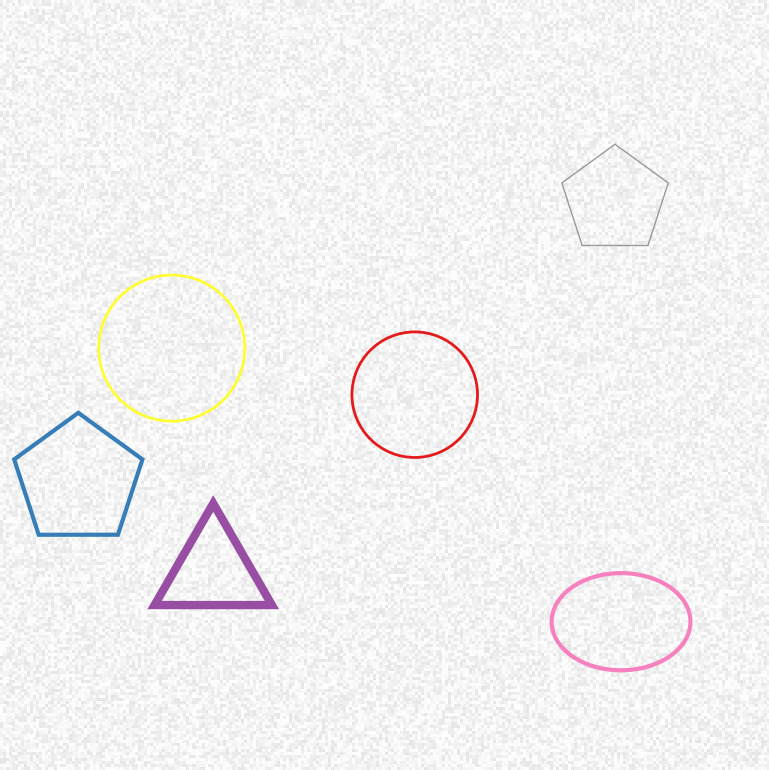[{"shape": "circle", "thickness": 1, "radius": 0.41, "center": [0.539, 0.487]}, {"shape": "pentagon", "thickness": 1.5, "radius": 0.44, "center": [0.102, 0.376]}, {"shape": "triangle", "thickness": 3, "radius": 0.44, "center": [0.277, 0.258]}, {"shape": "circle", "thickness": 1, "radius": 0.47, "center": [0.223, 0.548]}, {"shape": "oval", "thickness": 1.5, "radius": 0.45, "center": [0.807, 0.193]}, {"shape": "pentagon", "thickness": 0.5, "radius": 0.36, "center": [0.799, 0.74]}]